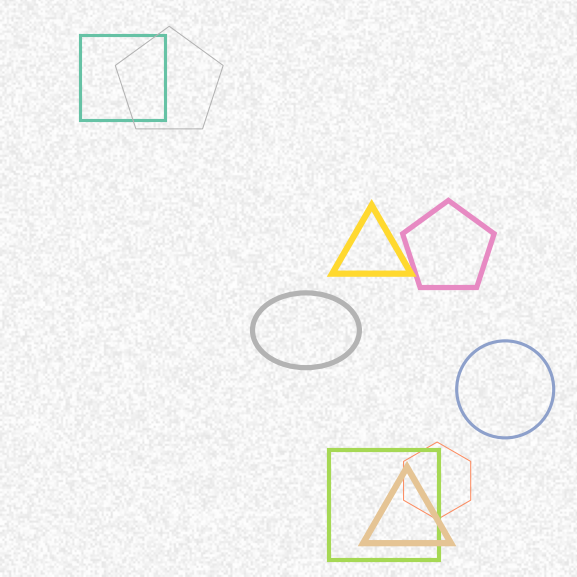[{"shape": "square", "thickness": 1.5, "radius": 0.37, "center": [0.213, 0.865]}, {"shape": "hexagon", "thickness": 0.5, "radius": 0.34, "center": [0.757, 0.167]}, {"shape": "circle", "thickness": 1.5, "radius": 0.42, "center": [0.875, 0.325]}, {"shape": "pentagon", "thickness": 2.5, "radius": 0.42, "center": [0.776, 0.569]}, {"shape": "square", "thickness": 2, "radius": 0.48, "center": [0.665, 0.125]}, {"shape": "triangle", "thickness": 3, "radius": 0.39, "center": [0.644, 0.565]}, {"shape": "triangle", "thickness": 3, "radius": 0.44, "center": [0.705, 0.102]}, {"shape": "pentagon", "thickness": 0.5, "radius": 0.49, "center": [0.293, 0.855]}, {"shape": "oval", "thickness": 2.5, "radius": 0.46, "center": [0.53, 0.427]}]